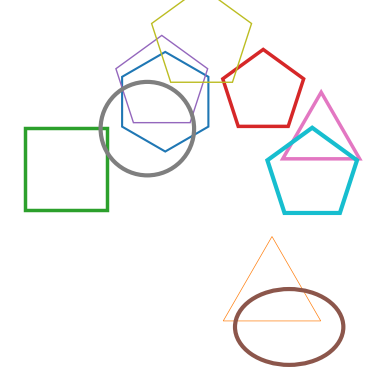[{"shape": "hexagon", "thickness": 1.5, "radius": 0.65, "center": [0.429, 0.736]}, {"shape": "triangle", "thickness": 0.5, "radius": 0.73, "center": [0.706, 0.24]}, {"shape": "square", "thickness": 2.5, "radius": 0.53, "center": [0.172, 0.561]}, {"shape": "pentagon", "thickness": 2.5, "radius": 0.55, "center": [0.684, 0.761]}, {"shape": "pentagon", "thickness": 1, "radius": 0.63, "center": [0.42, 0.783]}, {"shape": "oval", "thickness": 3, "radius": 0.7, "center": [0.751, 0.151]}, {"shape": "triangle", "thickness": 2.5, "radius": 0.58, "center": [0.834, 0.645]}, {"shape": "circle", "thickness": 3, "radius": 0.61, "center": [0.383, 0.666]}, {"shape": "pentagon", "thickness": 1, "radius": 0.68, "center": [0.524, 0.897]}, {"shape": "pentagon", "thickness": 3, "radius": 0.61, "center": [0.811, 0.546]}]